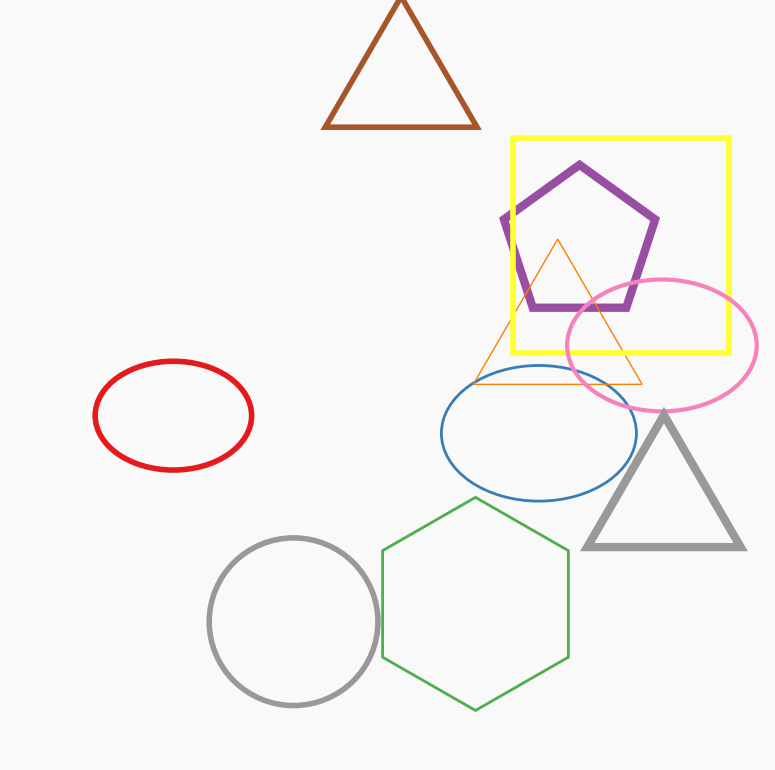[{"shape": "oval", "thickness": 2, "radius": 0.5, "center": [0.224, 0.46]}, {"shape": "oval", "thickness": 1, "radius": 0.63, "center": [0.695, 0.437]}, {"shape": "hexagon", "thickness": 1, "radius": 0.69, "center": [0.614, 0.216]}, {"shape": "pentagon", "thickness": 3, "radius": 0.51, "center": [0.748, 0.683]}, {"shape": "triangle", "thickness": 0.5, "radius": 0.63, "center": [0.72, 0.564]}, {"shape": "square", "thickness": 2, "radius": 0.7, "center": [0.801, 0.681]}, {"shape": "triangle", "thickness": 2, "radius": 0.57, "center": [0.518, 0.891]}, {"shape": "oval", "thickness": 1.5, "radius": 0.61, "center": [0.854, 0.551]}, {"shape": "triangle", "thickness": 3, "radius": 0.57, "center": [0.857, 0.347]}, {"shape": "circle", "thickness": 2, "radius": 0.54, "center": [0.379, 0.193]}]